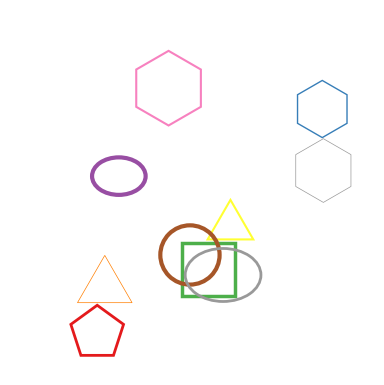[{"shape": "pentagon", "thickness": 2, "radius": 0.36, "center": [0.252, 0.135]}, {"shape": "hexagon", "thickness": 1, "radius": 0.37, "center": [0.837, 0.717]}, {"shape": "square", "thickness": 2.5, "radius": 0.34, "center": [0.542, 0.3]}, {"shape": "oval", "thickness": 3, "radius": 0.35, "center": [0.309, 0.543]}, {"shape": "triangle", "thickness": 0.5, "radius": 0.41, "center": [0.272, 0.255]}, {"shape": "triangle", "thickness": 1.5, "radius": 0.34, "center": [0.599, 0.412]}, {"shape": "circle", "thickness": 3, "radius": 0.38, "center": [0.493, 0.338]}, {"shape": "hexagon", "thickness": 1.5, "radius": 0.48, "center": [0.438, 0.771]}, {"shape": "hexagon", "thickness": 0.5, "radius": 0.41, "center": [0.84, 0.557]}, {"shape": "oval", "thickness": 2, "radius": 0.49, "center": [0.579, 0.286]}]